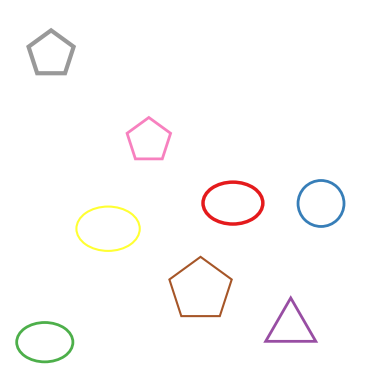[{"shape": "oval", "thickness": 2.5, "radius": 0.39, "center": [0.605, 0.473]}, {"shape": "circle", "thickness": 2, "radius": 0.3, "center": [0.834, 0.471]}, {"shape": "oval", "thickness": 2, "radius": 0.36, "center": [0.116, 0.111]}, {"shape": "triangle", "thickness": 2, "radius": 0.38, "center": [0.755, 0.151]}, {"shape": "oval", "thickness": 1.5, "radius": 0.41, "center": [0.281, 0.406]}, {"shape": "pentagon", "thickness": 1.5, "radius": 0.43, "center": [0.521, 0.248]}, {"shape": "pentagon", "thickness": 2, "radius": 0.3, "center": [0.387, 0.635]}, {"shape": "pentagon", "thickness": 3, "radius": 0.31, "center": [0.133, 0.86]}]